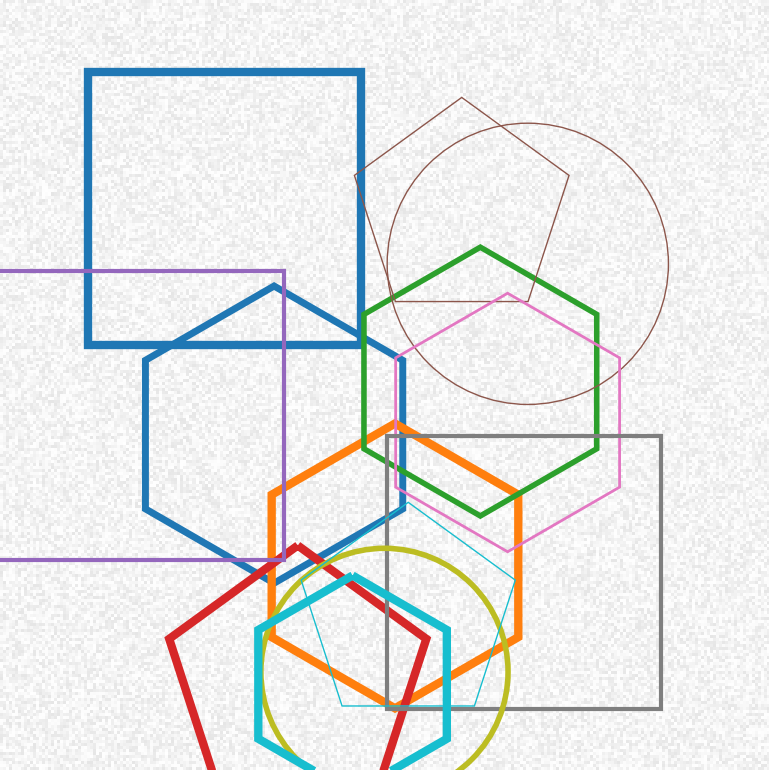[{"shape": "hexagon", "thickness": 2.5, "radius": 0.96, "center": [0.356, 0.436]}, {"shape": "square", "thickness": 3, "radius": 0.89, "center": [0.292, 0.73]}, {"shape": "hexagon", "thickness": 3, "radius": 0.92, "center": [0.513, 0.265]}, {"shape": "hexagon", "thickness": 2, "radius": 0.87, "center": [0.624, 0.504]}, {"shape": "pentagon", "thickness": 3, "radius": 0.88, "center": [0.387, 0.116]}, {"shape": "square", "thickness": 1.5, "radius": 0.94, "center": [0.18, 0.46]}, {"shape": "pentagon", "thickness": 0.5, "radius": 0.73, "center": [0.6, 0.727]}, {"shape": "circle", "thickness": 0.5, "radius": 0.91, "center": [0.685, 0.657]}, {"shape": "hexagon", "thickness": 1, "radius": 0.84, "center": [0.659, 0.451]}, {"shape": "square", "thickness": 1.5, "radius": 0.89, "center": [0.68, 0.256]}, {"shape": "circle", "thickness": 2, "radius": 0.8, "center": [0.499, 0.127]}, {"shape": "hexagon", "thickness": 3, "radius": 0.71, "center": [0.458, 0.111]}, {"shape": "pentagon", "thickness": 0.5, "radius": 0.73, "center": [0.53, 0.201]}]